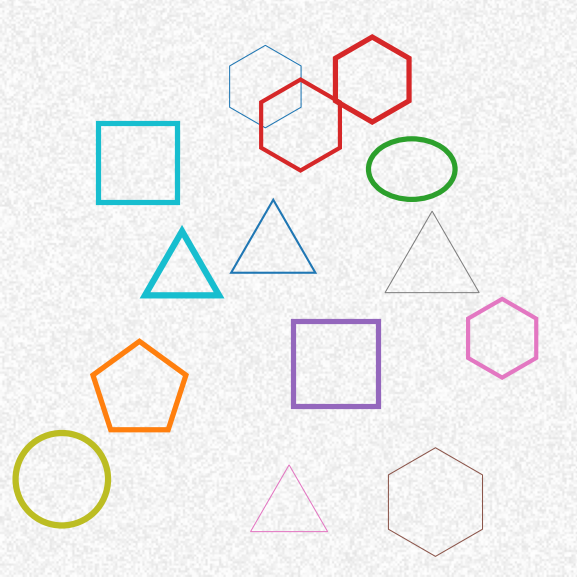[{"shape": "triangle", "thickness": 1, "radius": 0.42, "center": [0.473, 0.569]}, {"shape": "hexagon", "thickness": 0.5, "radius": 0.36, "center": [0.459, 0.849]}, {"shape": "pentagon", "thickness": 2.5, "radius": 0.42, "center": [0.241, 0.323]}, {"shape": "oval", "thickness": 2.5, "radius": 0.37, "center": [0.713, 0.706]}, {"shape": "hexagon", "thickness": 2, "radius": 0.39, "center": [0.52, 0.783]}, {"shape": "hexagon", "thickness": 2.5, "radius": 0.37, "center": [0.645, 0.861]}, {"shape": "square", "thickness": 2.5, "radius": 0.37, "center": [0.581, 0.37]}, {"shape": "hexagon", "thickness": 0.5, "radius": 0.47, "center": [0.754, 0.13]}, {"shape": "hexagon", "thickness": 2, "radius": 0.34, "center": [0.87, 0.413]}, {"shape": "triangle", "thickness": 0.5, "radius": 0.39, "center": [0.501, 0.117]}, {"shape": "triangle", "thickness": 0.5, "radius": 0.47, "center": [0.748, 0.539]}, {"shape": "circle", "thickness": 3, "radius": 0.4, "center": [0.107, 0.169]}, {"shape": "triangle", "thickness": 3, "radius": 0.37, "center": [0.315, 0.525]}, {"shape": "square", "thickness": 2.5, "radius": 0.34, "center": [0.238, 0.718]}]